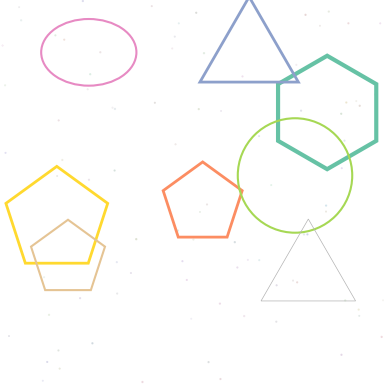[{"shape": "hexagon", "thickness": 3, "radius": 0.74, "center": [0.85, 0.708]}, {"shape": "pentagon", "thickness": 2, "radius": 0.54, "center": [0.526, 0.471]}, {"shape": "triangle", "thickness": 2, "radius": 0.74, "center": [0.647, 0.861]}, {"shape": "oval", "thickness": 1.5, "radius": 0.62, "center": [0.231, 0.864]}, {"shape": "circle", "thickness": 1.5, "radius": 0.74, "center": [0.766, 0.544]}, {"shape": "pentagon", "thickness": 2, "radius": 0.69, "center": [0.148, 0.429]}, {"shape": "pentagon", "thickness": 1.5, "radius": 0.5, "center": [0.177, 0.328]}, {"shape": "triangle", "thickness": 0.5, "radius": 0.71, "center": [0.801, 0.289]}]